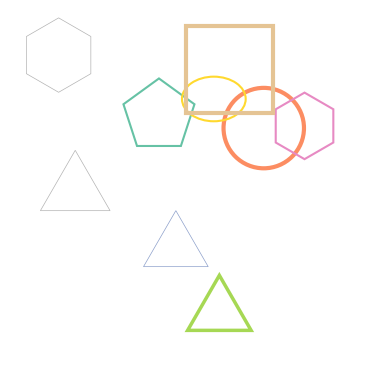[{"shape": "pentagon", "thickness": 1.5, "radius": 0.48, "center": [0.413, 0.699]}, {"shape": "circle", "thickness": 3, "radius": 0.52, "center": [0.685, 0.667]}, {"shape": "triangle", "thickness": 0.5, "radius": 0.49, "center": [0.457, 0.356]}, {"shape": "hexagon", "thickness": 1.5, "radius": 0.43, "center": [0.791, 0.673]}, {"shape": "triangle", "thickness": 2.5, "radius": 0.48, "center": [0.57, 0.19]}, {"shape": "oval", "thickness": 1.5, "radius": 0.41, "center": [0.555, 0.743]}, {"shape": "square", "thickness": 3, "radius": 0.56, "center": [0.597, 0.82]}, {"shape": "hexagon", "thickness": 0.5, "radius": 0.48, "center": [0.152, 0.857]}, {"shape": "triangle", "thickness": 0.5, "radius": 0.52, "center": [0.195, 0.505]}]